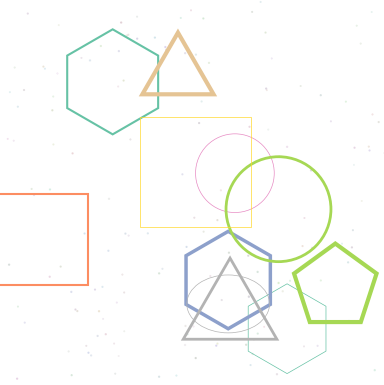[{"shape": "hexagon", "thickness": 0.5, "radius": 0.58, "center": [0.746, 0.146]}, {"shape": "hexagon", "thickness": 1.5, "radius": 0.68, "center": [0.293, 0.787]}, {"shape": "square", "thickness": 1.5, "radius": 0.59, "center": [0.111, 0.378]}, {"shape": "hexagon", "thickness": 2.5, "radius": 0.63, "center": [0.593, 0.273]}, {"shape": "circle", "thickness": 0.5, "radius": 0.51, "center": [0.61, 0.55]}, {"shape": "pentagon", "thickness": 3, "radius": 0.56, "center": [0.871, 0.255]}, {"shape": "circle", "thickness": 2, "radius": 0.68, "center": [0.723, 0.457]}, {"shape": "square", "thickness": 0.5, "radius": 0.72, "center": [0.509, 0.553]}, {"shape": "triangle", "thickness": 3, "radius": 0.53, "center": [0.462, 0.808]}, {"shape": "triangle", "thickness": 2, "radius": 0.7, "center": [0.598, 0.189]}, {"shape": "oval", "thickness": 0.5, "radius": 0.54, "center": [0.593, 0.211]}]